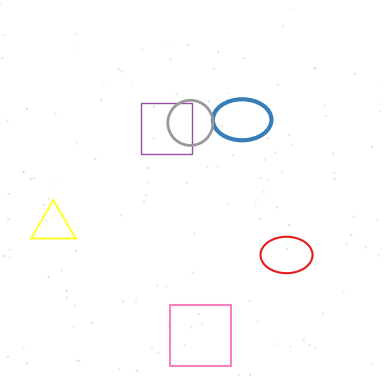[{"shape": "oval", "thickness": 1.5, "radius": 0.34, "center": [0.744, 0.338]}, {"shape": "oval", "thickness": 3, "radius": 0.38, "center": [0.629, 0.689]}, {"shape": "square", "thickness": 1, "radius": 0.33, "center": [0.433, 0.666]}, {"shape": "triangle", "thickness": 1.5, "radius": 0.33, "center": [0.139, 0.414]}, {"shape": "square", "thickness": 1.5, "radius": 0.4, "center": [0.521, 0.129]}, {"shape": "circle", "thickness": 2, "radius": 0.29, "center": [0.495, 0.681]}]